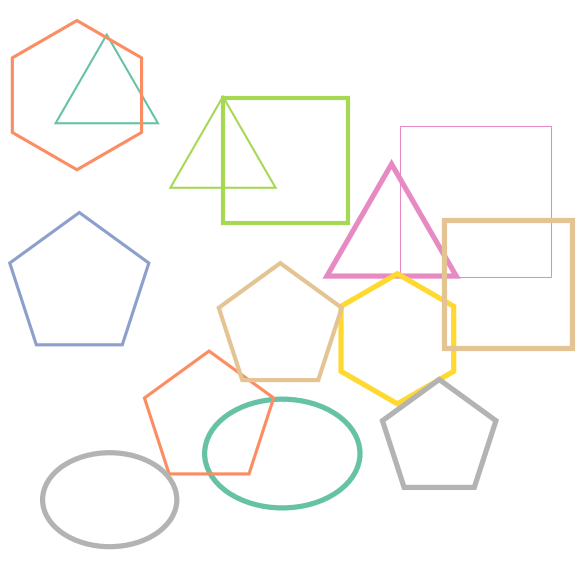[{"shape": "oval", "thickness": 2.5, "radius": 0.67, "center": [0.489, 0.214]}, {"shape": "triangle", "thickness": 1, "radius": 0.51, "center": [0.185, 0.837]}, {"shape": "hexagon", "thickness": 1.5, "radius": 0.65, "center": [0.133, 0.834]}, {"shape": "pentagon", "thickness": 1.5, "radius": 0.59, "center": [0.362, 0.274]}, {"shape": "pentagon", "thickness": 1.5, "radius": 0.63, "center": [0.137, 0.505]}, {"shape": "square", "thickness": 0.5, "radius": 0.65, "center": [0.824, 0.65]}, {"shape": "triangle", "thickness": 2.5, "radius": 0.65, "center": [0.678, 0.586]}, {"shape": "triangle", "thickness": 1, "radius": 0.53, "center": [0.386, 0.727]}, {"shape": "square", "thickness": 2, "radius": 0.54, "center": [0.494, 0.721]}, {"shape": "hexagon", "thickness": 2.5, "radius": 0.56, "center": [0.688, 0.412]}, {"shape": "square", "thickness": 2.5, "radius": 0.55, "center": [0.88, 0.508]}, {"shape": "pentagon", "thickness": 2, "radius": 0.56, "center": [0.485, 0.432]}, {"shape": "pentagon", "thickness": 2.5, "radius": 0.52, "center": [0.761, 0.239]}, {"shape": "oval", "thickness": 2.5, "radius": 0.58, "center": [0.19, 0.134]}]